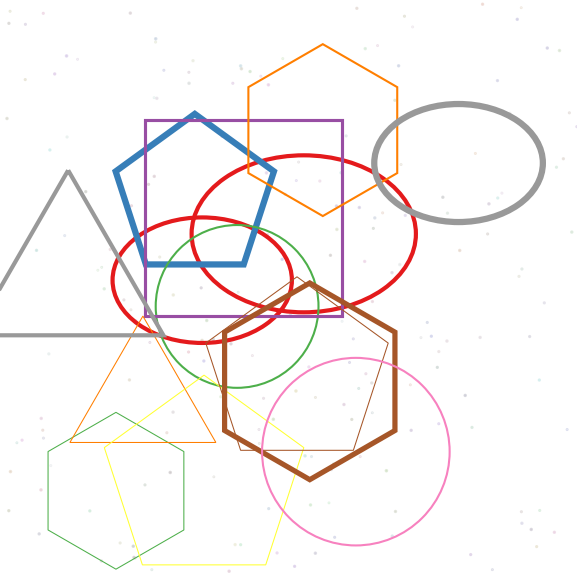[{"shape": "oval", "thickness": 2, "radius": 0.97, "center": [0.526, 0.594]}, {"shape": "oval", "thickness": 2, "radius": 0.78, "center": [0.35, 0.514]}, {"shape": "pentagon", "thickness": 3, "radius": 0.72, "center": [0.337, 0.658]}, {"shape": "hexagon", "thickness": 0.5, "radius": 0.68, "center": [0.201, 0.149]}, {"shape": "circle", "thickness": 1, "radius": 0.7, "center": [0.411, 0.469]}, {"shape": "square", "thickness": 1.5, "radius": 0.85, "center": [0.422, 0.622]}, {"shape": "hexagon", "thickness": 1, "radius": 0.74, "center": [0.559, 0.774]}, {"shape": "triangle", "thickness": 0.5, "radius": 0.73, "center": [0.247, 0.306]}, {"shape": "pentagon", "thickness": 0.5, "radius": 0.91, "center": [0.353, 0.168]}, {"shape": "pentagon", "thickness": 0.5, "radius": 0.83, "center": [0.514, 0.354]}, {"shape": "hexagon", "thickness": 2.5, "radius": 0.85, "center": [0.536, 0.339]}, {"shape": "circle", "thickness": 1, "radius": 0.81, "center": [0.616, 0.217]}, {"shape": "triangle", "thickness": 2, "radius": 0.95, "center": [0.118, 0.514]}, {"shape": "oval", "thickness": 3, "radius": 0.73, "center": [0.794, 0.717]}]